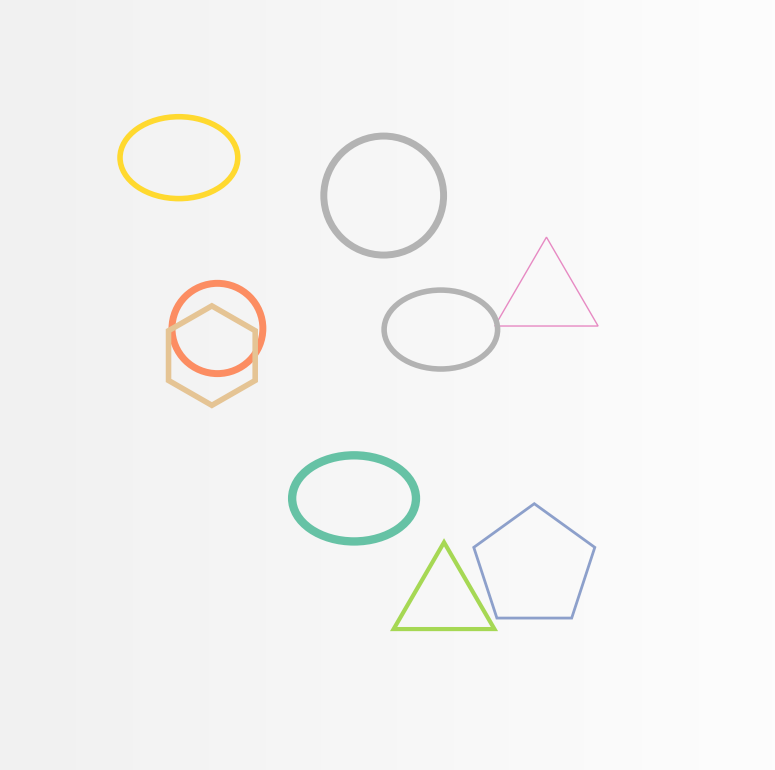[{"shape": "oval", "thickness": 3, "radius": 0.4, "center": [0.457, 0.353]}, {"shape": "circle", "thickness": 2.5, "radius": 0.29, "center": [0.281, 0.573]}, {"shape": "pentagon", "thickness": 1, "radius": 0.41, "center": [0.689, 0.264]}, {"shape": "triangle", "thickness": 0.5, "radius": 0.38, "center": [0.705, 0.615]}, {"shape": "triangle", "thickness": 1.5, "radius": 0.38, "center": [0.573, 0.221]}, {"shape": "oval", "thickness": 2, "radius": 0.38, "center": [0.231, 0.795]}, {"shape": "hexagon", "thickness": 2, "radius": 0.32, "center": [0.273, 0.538]}, {"shape": "circle", "thickness": 2.5, "radius": 0.39, "center": [0.495, 0.746]}, {"shape": "oval", "thickness": 2, "radius": 0.37, "center": [0.569, 0.572]}]